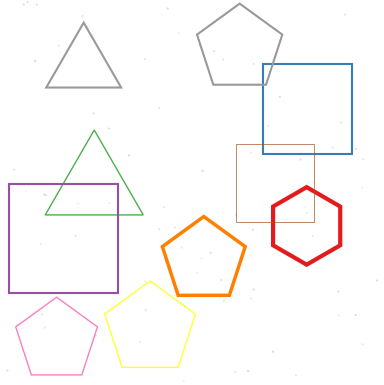[{"shape": "hexagon", "thickness": 3, "radius": 0.5, "center": [0.797, 0.413]}, {"shape": "square", "thickness": 1.5, "radius": 0.58, "center": [0.799, 0.717]}, {"shape": "triangle", "thickness": 1, "radius": 0.73, "center": [0.245, 0.515]}, {"shape": "square", "thickness": 1.5, "radius": 0.71, "center": [0.165, 0.381]}, {"shape": "pentagon", "thickness": 2.5, "radius": 0.57, "center": [0.529, 0.324]}, {"shape": "pentagon", "thickness": 1, "radius": 0.62, "center": [0.39, 0.146]}, {"shape": "square", "thickness": 0.5, "radius": 0.51, "center": [0.715, 0.524]}, {"shape": "pentagon", "thickness": 1, "radius": 0.56, "center": [0.147, 0.116]}, {"shape": "triangle", "thickness": 1.5, "radius": 0.56, "center": [0.217, 0.829]}, {"shape": "pentagon", "thickness": 1.5, "radius": 0.58, "center": [0.623, 0.874]}]